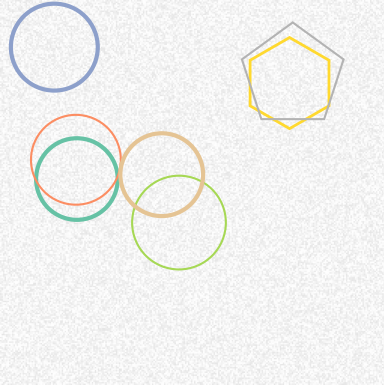[{"shape": "circle", "thickness": 3, "radius": 0.53, "center": [0.2, 0.535]}, {"shape": "circle", "thickness": 1.5, "radius": 0.58, "center": [0.197, 0.585]}, {"shape": "circle", "thickness": 3, "radius": 0.56, "center": [0.141, 0.878]}, {"shape": "circle", "thickness": 1.5, "radius": 0.61, "center": [0.465, 0.422]}, {"shape": "hexagon", "thickness": 2, "radius": 0.59, "center": [0.752, 0.784]}, {"shape": "circle", "thickness": 3, "radius": 0.54, "center": [0.42, 0.546]}, {"shape": "pentagon", "thickness": 1.5, "radius": 0.69, "center": [0.76, 0.803]}]